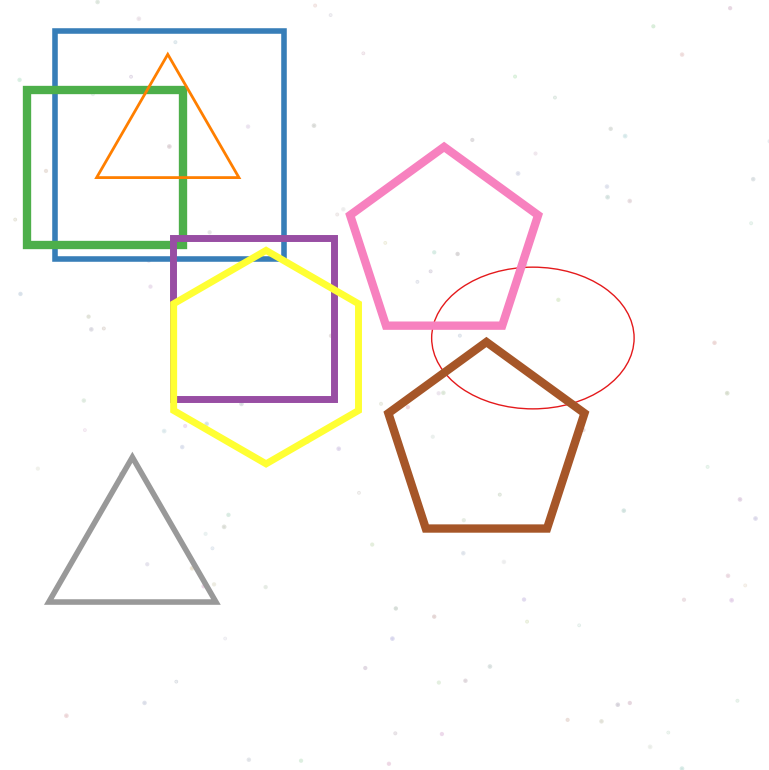[{"shape": "oval", "thickness": 0.5, "radius": 0.66, "center": [0.692, 0.561]}, {"shape": "square", "thickness": 2, "radius": 0.74, "center": [0.22, 0.811]}, {"shape": "square", "thickness": 3, "radius": 0.5, "center": [0.136, 0.783]}, {"shape": "square", "thickness": 2.5, "radius": 0.52, "center": [0.329, 0.587]}, {"shape": "triangle", "thickness": 1, "radius": 0.53, "center": [0.218, 0.823]}, {"shape": "hexagon", "thickness": 2.5, "radius": 0.69, "center": [0.346, 0.536]}, {"shape": "pentagon", "thickness": 3, "radius": 0.67, "center": [0.632, 0.422]}, {"shape": "pentagon", "thickness": 3, "radius": 0.64, "center": [0.577, 0.681]}, {"shape": "triangle", "thickness": 2, "radius": 0.63, "center": [0.172, 0.281]}]